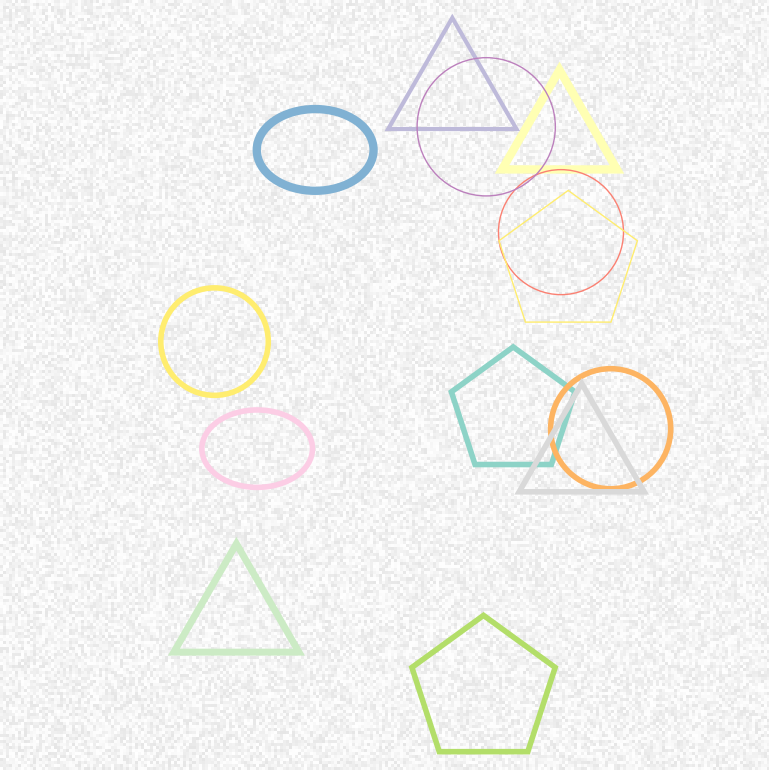[{"shape": "pentagon", "thickness": 2, "radius": 0.42, "center": [0.666, 0.465]}, {"shape": "triangle", "thickness": 3, "radius": 0.43, "center": [0.727, 0.823]}, {"shape": "triangle", "thickness": 1.5, "radius": 0.48, "center": [0.587, 0.881]}, {"shape": "circle", "thickness": 0.5, "radius": 0.41, "center": [0.729, 0.699]}, {"shape": "oval", "thickness": 3, "radius": 0.38, "center": [0.409, 0.805]}, {"shape": "circle", "thickness": 2, "radius": 0.39, "center": [0.793, 0.443]}, {"shape": "pentagon", "thickness": 2, "radius": 0.49, "center": [0.628, 0.103]}, {"shape": "oval", "thickness": 2, "radius": 0.36, "center": [0.334, 0.417]}, {"shape": "triangle", "thickness": 2, "radius": 0.47, "center": [0.755, 0.408]}, {"shape": "circle", "thickness": 0.5, "radius": 0.45, "center": [0.631, 0.835]}, {"shape": "triangle", "thickness": 2.5, "radius": 0.47, "center": [0.307, 0.2]}, {"shape": "pentagon", "thickness": 0.5, "radius": 0.47, "center": [0.738, 0.658]}, {"shape": "circle", "thickness": 2, "radius": 0.35, "center": [0.279, 0.556]}]